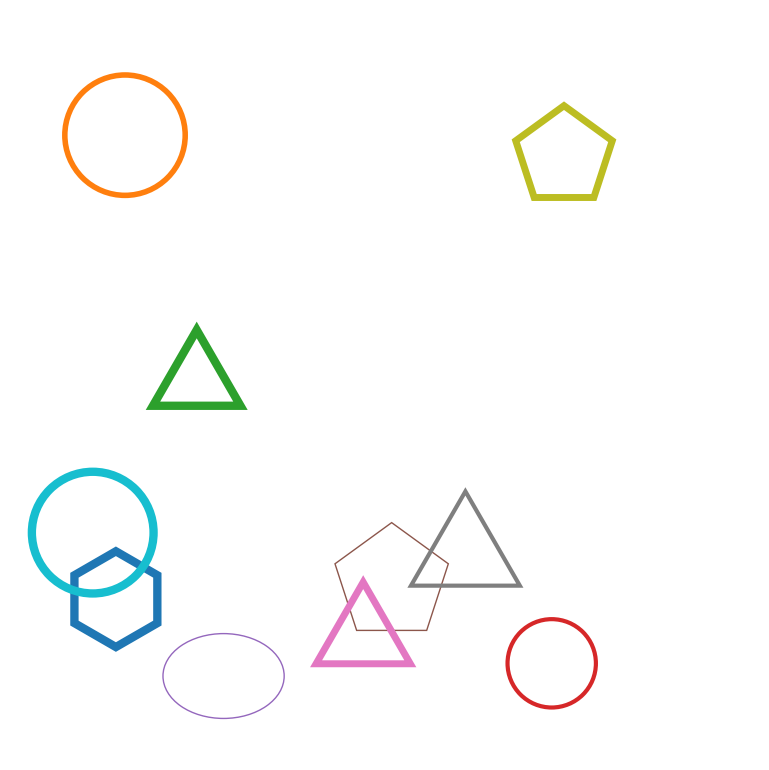[{"shape": "hexagon", "thickness": 3, "radius": 0.31, "center": [0.151, 0.222]}, {"shape": "circle", "thickness": 2, "radius": 0.39, "center": [0.162, 0.824]}, {"shape": "triangle", "thickness": 3, "radius": 0.33, "center": [0.255, 0.506]}, {"shape": "circle", "thickness": 1.5, "radius": 0.29, "center": [0.717, 0.139]}, {"shape": "oval", "thickness": 0.5, "radius": 0.39, "center": [0.29, 0.122]}, {"shape": "pentagon", "thickness": 0.5, "radius": 0.39, "center": [0.509, 0.244]}, {"shape": "triangle", "thickness": 2.5, "radius": 0.35, "center": [0.472, 0.173]}, {"shape": "triangle", "thickness": 1.5, "radius": 0.41, "center": [0.604, 0.28]}, {"shape": "pentagon", "thickness": 2.5, "radius": 0.33, "center": [0.732, 0.797]}, {"shape": "circle", "thickness": 3, "radius": 0.4, "center": [0.12, 0.308]}]